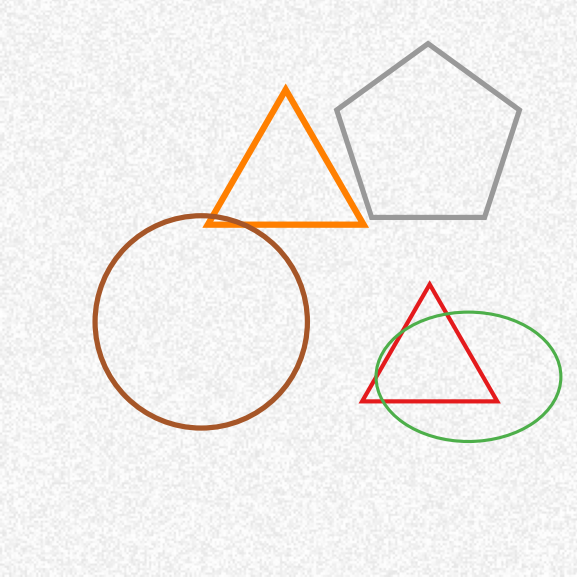[{"shape": "triangle", "thickness": 2, "radius": 0.68, "center": [0.744, 0.372]}, {"shape": "oval", "thickness": 1.5, "radius": 0.8, "center": [0.811, 0.347]}, {"shape": "triangle", "thickness": 3, "radius": 0.78, "center": [0.495, 0.688]}, {"shape": "circle", "thickness": 2.5, "radius": 0.92, "center": [0.348, 0.442]}, {"shape": "pentagon", "thickness": 2.5, "radius": 0.83, "center": [0.741, 0.757]}]